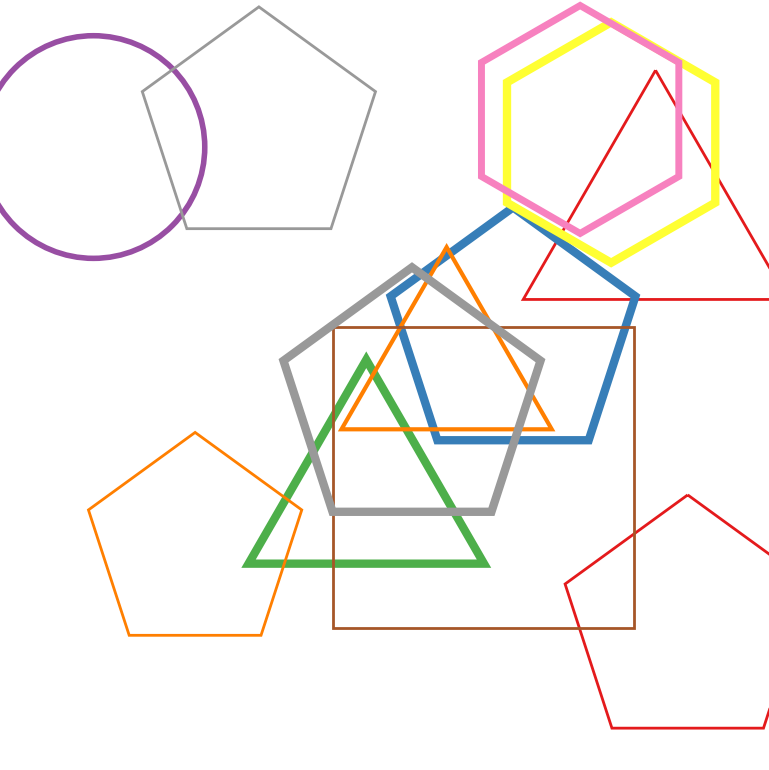[{"shape": "triangle", "thickness": 1, "radius": 0.99, "center": [0.851, 0.71]}, {"shape": "pentagon", "thickness": 1, "radius": 0.84, "center": [0.893, 0.19]}, {"shape": "pentagon", "thickness": 3, "radius": 0.84, "center": [0.666, 0.563]}, {"shape": "triangle", "thickness": 3, "radius": 0.88, "center": [0.476, 0.356]}, {"shape": "circle", "thickness": 2, "radius": 0.72, "center": [0.121, 0.809]}, {"shape": "pentagon", "thickness": 1, "radius": 0.73, "center": [0.253, 0.293]}, {"shape": "triangle", "thickness": 1.5, "radius": 0.79, "center": [0.58, 0.521]}, {"shape": "hexagon", "thickness": 3, "radius": 0.78, "center": [0.794, 0.815]}, {"shape": "square", "thickness": 1, "radius": 0.98, "center": [0.628, 0.38]}, {"shape": "hexagon", "thickness": 2.5, "radius": 0.74, "center": [0.753, 0.845]}, {"shape": "pentagon", "thickness": 3, "radius": 0.88, "center": [0.535, 0.477]}, {"shape": "pentagon", "thickness": 1, "radius": 0.8, "center": [0.336, 0.832]}]